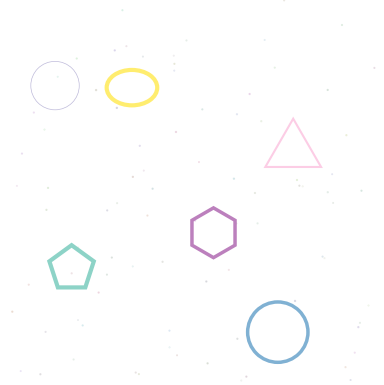[{"shape": "pentagon", "thickness": 3, "radius": 0.3, "center": [0.186, 0.303]}, {"shape": "circle", "thickness": 0.5, "radius": 0.31, "center": [0.143, 0.778]}, {"shape": "circle", "thickness": 2.5, "radius": 0.39, "center": [0.722, 0.137]}, {"shape": "triangle", "thickness": 1.5, "radius": 0.42, "center": [0.762, 0.608]}, {"shape": "hexagon", "thickness": 2.5, "radius": 0.32, "center": [0.555, 0.395]}, {"shape": "oval", "thickness": 3, "radius": 0.33, "center": [0.343, 0.772]}]